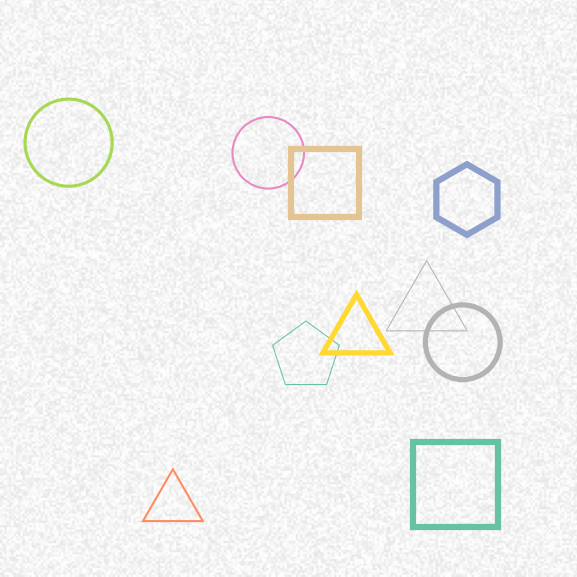[{"shape": "square", "thickness": 3, "radius": 0.37, "center": [0.789, 0.16]}, {"shape": "pentagon", "thickness": 0.5, "radius": 0.3, "center": [0.53, 0.382]}, {"shape": "triangle", "thickness": 1, "radius": 0.3, "center": [0.299, 0.127]}, {"shape": "hexagon", "thickness": 3, "radius": 0.31, "center": [0.809, 0.654]}, {"shape": "circle", "thickness": 1, "radius": 0.31, "center": [0.465, 0.735]}, {"shape": "circle", "thickness": 1.5, "radius": 0.38, "center": [0.119, 0.752]}, {"shape": "triangle", "thickness": 2.5, "radius": 0.34, "center": [0.617, 0.422]}, {"shape": "square", "thickness": 3, "radius": 0.29, "center": [0.563, 0.682]}, {"shape": "triangle", "thickness": 0.5, "radius": 0.4, "center": [0.739, 0.467]}, {"shape": "circle", "thickness": 2.5, "radius": 0.32, "center": [0.801, 0.406]}]